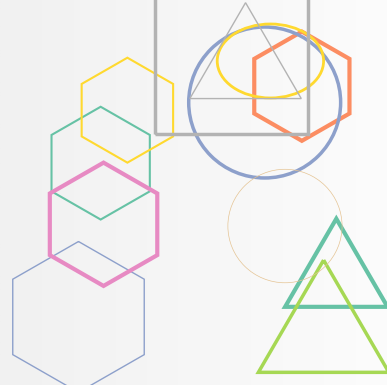[{"shape": "hexagon", "thickness": 1.5, "radius": 0.73, "center": [0.26, 0.576]}, {"shape": "triangle", "thickness": 3, "radius": 0.76, "center": [0.868, 0.279]}, {"shape": "hexagon", "thickness": 3, "radius": 0.71, "center": [0.779, 0.776]}, {"shape": "circle", "thickness": 2.5, "radius": 0.98, "center": [0.683, 0.734]}, {"shape": "hexagon", "thickness": 1, "radius": 0.98, "center": [0.203, 0.177]}, {"shape": "hexagon", "thickness": 3, "radius": 0.8, "center": [0.267, 0.417]}, {"shape": "triangle", "thickness": 2.5, "radius": 0.97, "center": [0.835, 0.13]}, {"shape": "hexagon", "thickness": 1.5, "radius": 0.68, "center": [0.329, 0.714]}, {"shape": "oval", "thickness": 2, "radius": 0.69, "center": [0.698, 0.842]}, {"shape": "circle", "thickness": 0.5, "radius": 0.74, "center": [0.735, 0.413]}, {"shape": "triangle", "thickness": 1, "radius": 0.83, "center": [0.634, 0.827]}, {"shape": "square", "thickness": 2.5, "radius": 0.99, "center": [0.598, 0.85]}]